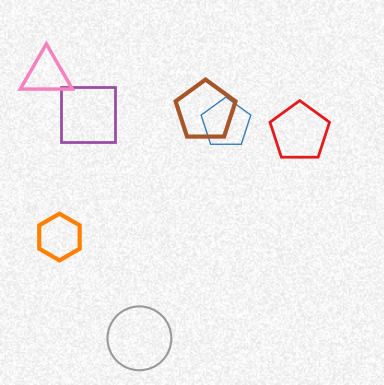[{"shape": "pentagon", "thickness": 2, "radius": 0.41, "center": [0.779, 0.657]}, {"shape": "pentagon", "thickness": 1, "radius": 0.34, "center": [0.587, 0.68]}, {"shape": "square", "thickness": 2, "radius": 0.35, "center": [0.228, 0.703]}, {"shape": "hexagon", "thickness": 3, "radius": 0.3, "center": [0.154, 0.384]}, {"shape": "pentagon", "thickness": 3, "radius": 0.41, "center": [0.534, 0.711]}, {"shape": "triangle", "thickness": 2.5, "radius": 0.39, "center": [0.12, 0.808]}, {"shape": "circle", "thickness": 1.5, "radius": 0.41, "center": [0.362, 0.121]}]